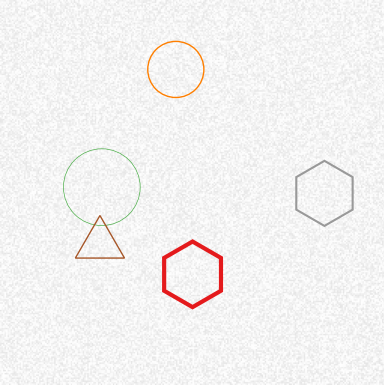[{"shape": "hexagon", "thickness": 3, "radius": 0.43, "center": [0.5, 0.287]}, {"shape": "circle", "thickness": 0.5, "radius": 0.5, "center": [0.264, 0.514]}, {"shape": "circle", "thickness": 1, "radius": 0.36, "center": [0.457, 0.82]}, {"shape": "triangle", "thickness": 1, "radius": 0.37, "center": [0.26, 0.367]}, {"shape": "hexagon", "thickness": 1.5, "radius": 0.42, "center": [0.843, 0.498]}]